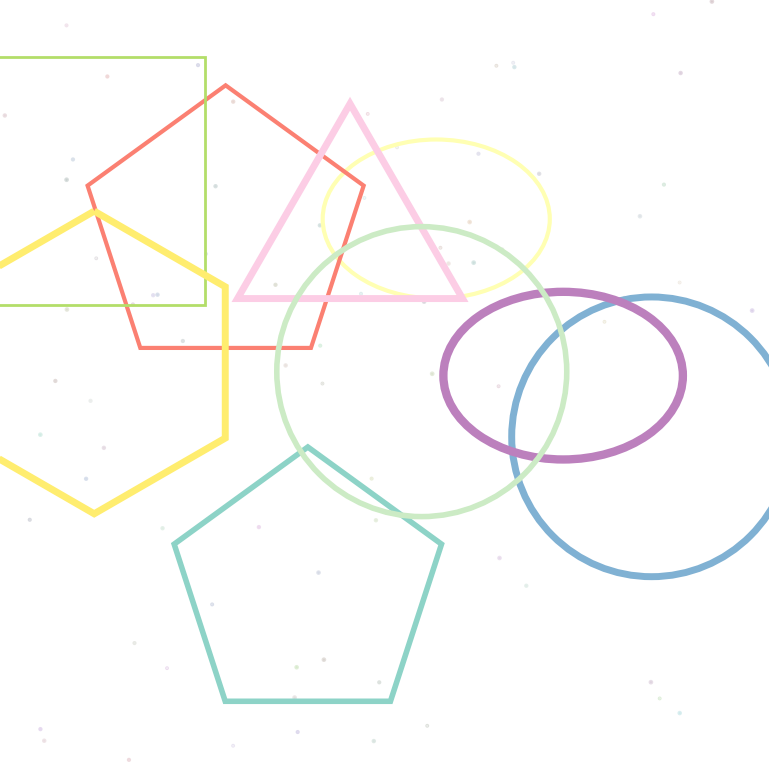[{"shape": "pentagon", "thickness": 2, "radius": 0.91, "center": [0.4, 0.237]}, {"shape": "oval", "thickness": 1.5, "radius": 0.74, "center": [0.567, 0.716]}, {"shape": "pentagon", "thickness": 1.5, "radius": 0.94, "center": [0.293, 0.701]}, {"shape": "circle", "thickness": 2.5, "radius": 0.91, "center": [0.846, 0.433]}, {"shape": "square", "thickness": 1, "radius": 0.81, "center": [0.104, 0.765]}, {"shape": "triangle", "thickness": 2.5, "radius": 0.84, "center": [0.455, 0.697]}, {"shape": "oval", "thickness": 3, "radius": 0.78, "center": [0.731, 0.512]}, {"shape": "circle", "thickness": 2, "radius": 0.94, "center": [0.548, 0.517]}, {"shape": "hexagon", "thickness": 2.5, "radius": 0.98, "center": [0.122, 0.529]}]